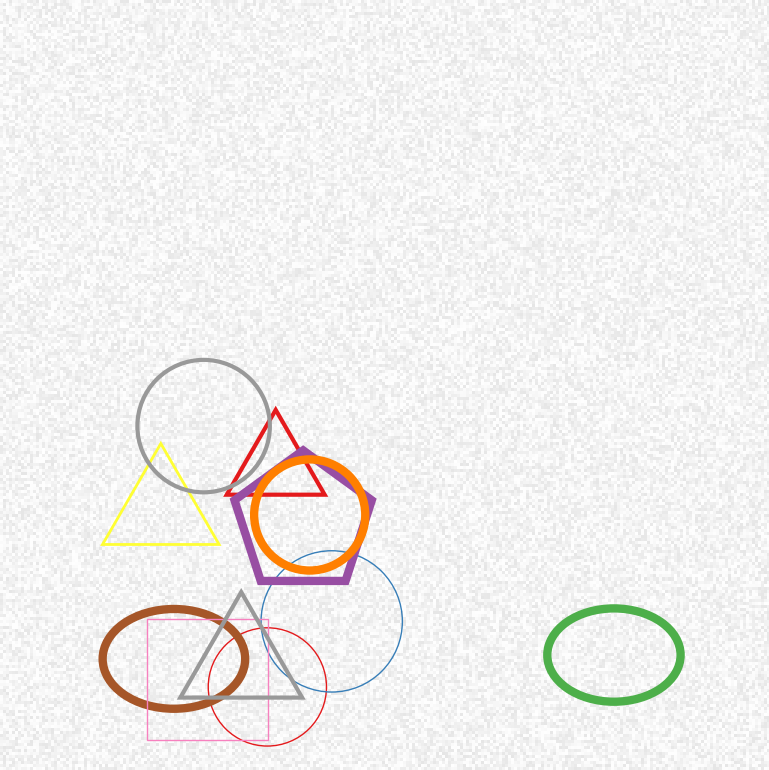[{"shape": "circle", "thickness": 0.5, "radius": 0.38, "center": [0.347, 0.108]}, {"shape": "triangle", "thickness": 1.5, "radius": 0.37, "center": [0.358, 0.394]}, {"shape": "circle", "thickness": 0.5, "radius": 0.46, "center": [0.431, 0.193]}, {"shape": "oval", "thickness": 3, "radius": 0.43, "center": [0.797, 0.149]}, {"shape": "pentagon", "thickness": 3, "radius": 0.47, "center": [0.394, 0.321]}, {"shape": "circle", "thickness": 3, "radius": 0.36, "center": [0.402, 0.331]}, {"shape": "triangle", "thickness": 1, "radius": 0.44, "center": [0.209, 0.337]}, {"shape": "oval", "thickness": 3, "radius": 0.46, "center": [0.226, 0.144]}, {"shape": "square", "thickness": 0.5, "radius": 0.4, "center": [0.27, 0.118]}, {"shape": "triangle", "thickness": 1.5, "radius": 0.46, "center": [0.313, 0.14]}, {"shape": "circle", "thickness": 1.5, "radius": 0.43, "center": [0.264, 0.447]}]